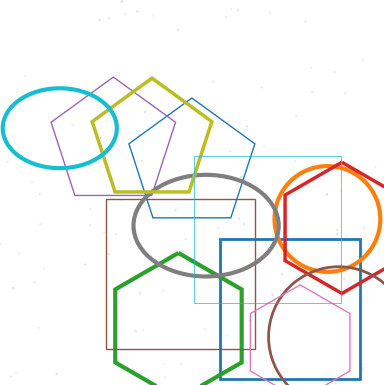[{"shape": "pentagon", "thickness": 1, "radius": 0.86, "center": [0.498, 0.573]}, {"shape": "square", "thickness": 2, "radius": 0.91, "center": [0.753, 0.197]}, {"shape": "circle", "thickness": 3, "radius": 0.69, "center": [0.85, 0.431]}, {"shape": "hexagon", "thickness": 3, "radius": 0.95, "center": [0.464, 0.153]}, {"shape": "hexagon", "thickness": 2.5, "radius": 0.85, "center": [0.888, 0.408]}, {"shape": "pentagon", "thickness": 1, "radius": 0.85, "center": [0.294, 0.63]}, {"shape": "circle", "thickness": 2, "radius": 0.91, "center": [0.88, 0.125]}, {"shape": "square", "thickness": 1, "radius": 0.97, "center": [0.469, 0.288]}, {"shape": "hexagon", "thickness": 1, "radius": 0.75, "center": [0.78, 0.111]}, {"shape": "oval", "thickness": 3, "radius": 0.94, "center": [0.535, 0.414]}, {"shape": "pentagon", "thickness": 2.5, "radius": 0.82, "center": [0.395, 0.634]}, {"shape": "square", "thickness": 0.5, "radius": 0.95, "center": [0.695, 0.405]}, {"shape": "oval", "thickness": 3, "radius": 0.74, "center": [0.155, 0.667]}]